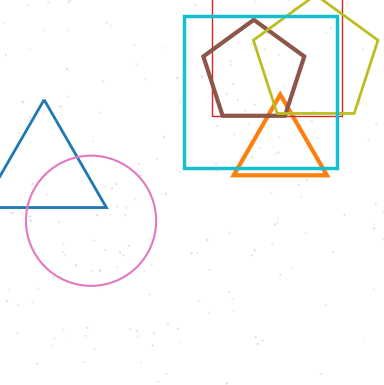[{"shape": "triangle", "thickness": 2, "radius": 0.93, "center": [0.115, 0.554]}, {"shape": "triangle", "thickness": 3, "radius": 0.7, "center": [0.728, 0.615]}, {"shape": "square", "thickness": 1, "radius": 0.85, "center": [0.719, 0.868]}, {"shape": "pentagon", "thickness": 3, "radius": 0.69, "center": [0.659, 0.811]}, {"shape": "circle", "thickness": 1.5, "radius": 0.85, "center": [0.237, 0.427]}, {"shape": "pentagon", "thickness": 2, "radius": 0.85, "center": [0.82, 0.843]}, {"shape": "square", "thickness": 2.5, "radius": 0.99, "center": [0.677, 0.761]}]